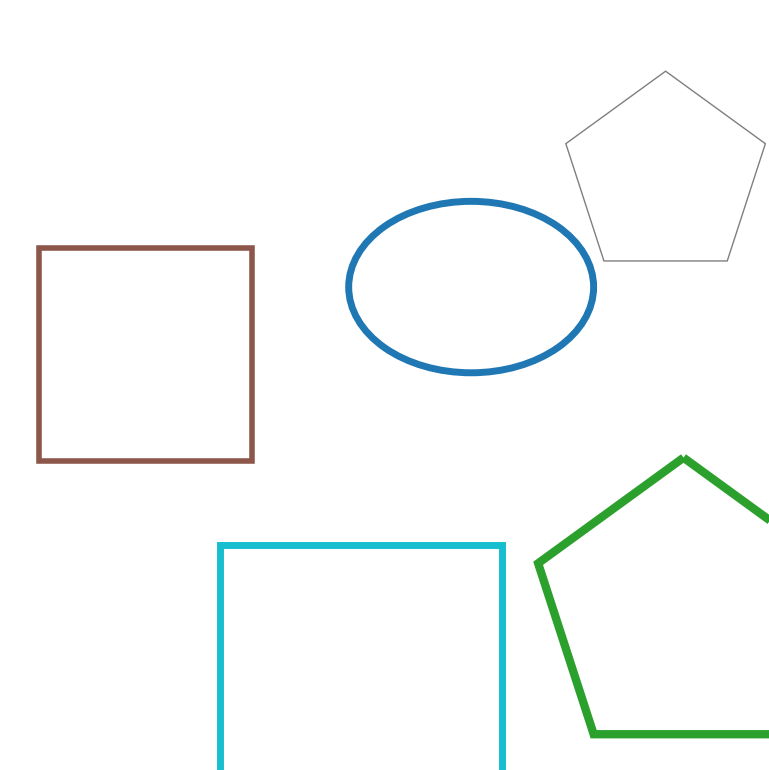[{"shape": "oval", "thickness": 2.5, "radius": 0.8, "center": [0.612, 0.627]}, {"shape": "pentagon", "thickness": 3, "radius": 0.99, "center": [0.888, 0.207]}, {"shape": "square", "thickness": 2, "radius": 0.69, "center": [0.189, 0.54]}, {"shape": "pentagon", "thickness": 0.5, "radius": 0.68, "center": [0.864, 0.771]}, {"shape": "square", "thickness": 2.5, "radius": 0.92, "center": [0.469, 0.109]}]